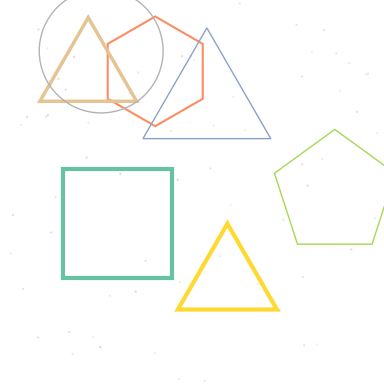[{"shape": "square", "thickness": 3, "radius": 0.71, "center": [0.305, 0.42]}, {"shape": "hexagon", "thickness": 1.5, "radius": 0.71, "center": [0.403, 0.815]}, {"shape": "triangle", "thickness": 1, "radius": 0.96, "center": [0.537, 0.736]}, {"shape": "pentagon", "thickness": 1, "radius": 0.82, "center": [0.87, 0.499]}, {"shape": "triangle", "thickness": 3, "radius": 0.74, "center": [0.591, 0.27]}, {"shape": "triangle", "thickness": 2.5, "radius": 0.72, "center": [0.229, 0.809]}, {"shape": "circle", "thickness": 1, "radius": 0.8, "center": [0.263, 0.868]}]